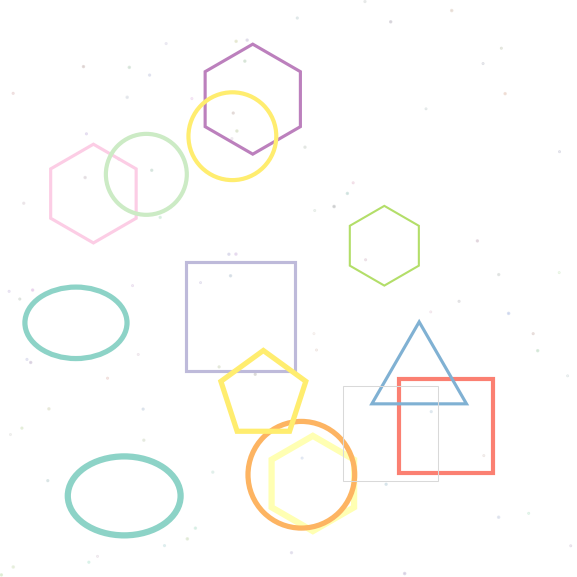[{"shape": "oval", "thickness": 3, "radius": 0.49, "center": [0.215, 0.14]}, {"shape": "oval", "thickness": 2.5, "radius": 0.44, "center": [0.132, 0.44]}, {"shape": "hexagon", "thickness": 3, "radius": 0.41, "center": [0.542, 0.162]}, {"shape": "square", "thickness": 1.5, "radius": 0.47, "center": [0.417, 0.451]}, {"shape": "square", "thickness": 2, "radius": 0.41, "center": [0.772, 0.261]}, {"shape": "triangle", "thickness": 1.5, "radius": 0.47, "center": [0.726, 0.347]}, {"shape": "circle", "thickness": 2.5, "radius": 0.46, "center": [0.522, 0.177]}, {"shape": "hexagon", "thickness": 1, "radius": 0.35, "center": [0.666, 0.574]}, {"shape": "hexagon", "thickness": 1.5, "radius": 0.43, "center": [0.162, 0.664]}, {"shape": "square", "thickness": 0.5, "radius": 0.41, "center": [0.676, 0.249]}, {"shape": "hexagon", "thickness": 1.5, "radius": 0.48, "center": [0.438, 0.827]}, {"shape": "circle", "thickness": 2, "radius": 0.35, "center": [0.253, 0.697]}, {"shape": "circle", "thickness": 2, "radius": 0.38, "center": [0.402, 0.763]}, {"shape": "pentagon", "thickness": 2.5, "radius": 0.39, "center": [0.456, 0.315]}]